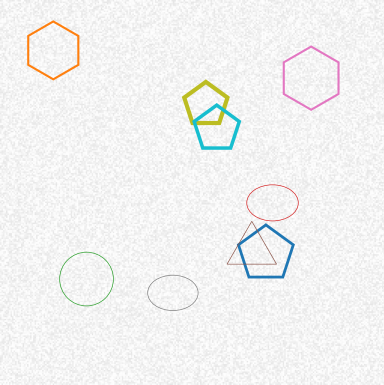[{"shape": "pentagon", "thickness": 2, "radius": 0.37, "center": [0.691, 0.341]}, {"shape": "hexagon", "thickness": 1.5, "radius": 0.38, "center": [0.138, 0.869]}, {"shape": "circle", "thickness": 0.5, "radius": 0.35, "center": [0.225, 0.275]}, {"shape": "oval", "thickness": 0.5, "radius": 0.33, "center": [0.708, 0.473]}, {"shape": "triangle", "thickness": 0.5, "radius": 0.37, "center": [0.654, 0.351]}, {"shape": "hexagon", "thickness": 1.5, "radius": 0.41, "center": [0.808, 0.797]}, {"shape": "oval", "thickness": 0.5, "radius": 0.33, "center": [0.449, 0.239]}, {"shape": "pentagon", "thickness": 3, "radius": 0.3, "center": [0.535, 0.728]}, {"shape": "pentagon", "thickness": 2.5, "radius": 0.31, "center": [0.563, 0.665]}]